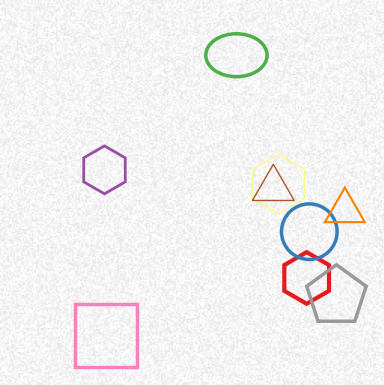[{"shape": "hexagon", "thickness": 3, "radius": 0.34, "center": [0.797, 0.278]}, {"shape": "circle", "thickness": 2.5, "radius": 0.36, "center": [0.803, 0.398]}, {"shape": "oval", "thickness": 2.5, "radius": 0.4, "center": [0.614, 0.857]}, {"shape": "hexagon", "thickness": 2, "radius": 0.31, "center": [0.271, 0.559]}, {"shape": "triangle", "thickness": 1.5, "radius": 0.3, "center": [0.896, 0.453]}, {"shape": "hexagon", "thickness": 0.5, "radius": 0.39, "center": [0.723, 0.522]}, {"shape": "triangle", "thickness": 1, "radius": 0.31, "center": [0.71, 0.511]}, {"shape": "square", "thickness": 2.5, "radius": 0.41, "center": [0.275, 0.128]}, {"shape": "pentagon", "thickness": 2.5, "radius": 0.41, "center": [0.874, 0.231]}]